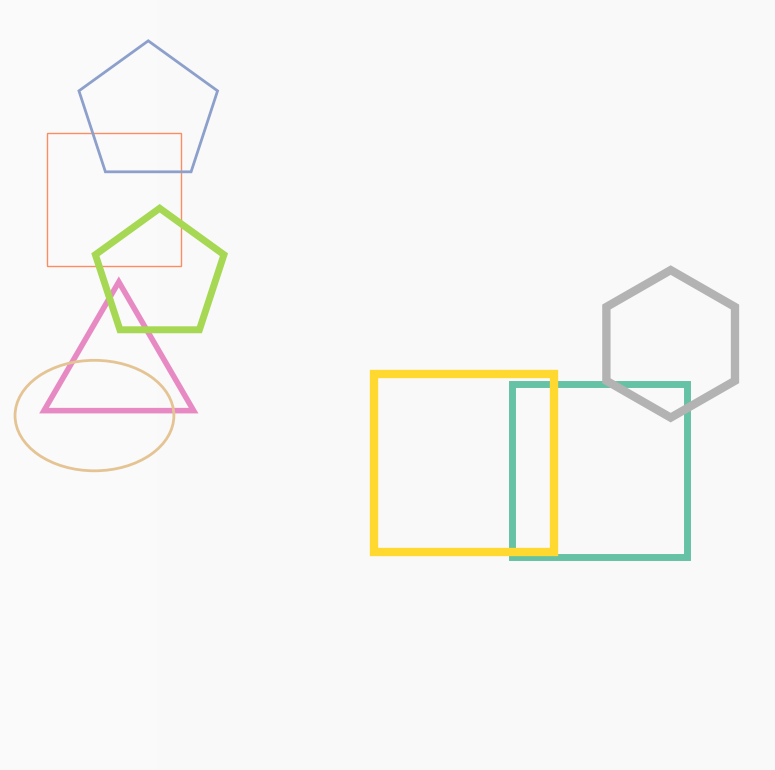[{"shape": "square", "thickness": 2.5, "radius": 0.56, "center": [0.774, 0.389]}, {"shape": "square", "thickness": 0.5, "radius": 0.43, "center": [0.147, 0.741]}, {"shape": "pentagon", "thickness": 1, "radius": 0.47, "center": [0.191, 0.853]}, {"shape": "triangle", "thickness": 2, "radius": 0.56, "center": [0.153, 0.522]}, {"shape": "pentagon", "thickness": 2.5, "radius": 0.44, "center": [0.206, 0.642]}, {"shape": "square", "thickness": 3, "radius": 0.58, "center": [0.599, 0.399]}, {"shape": "oval", "thickness": 1, "radius": 0.51, "center": [0.122, 0.46]}, {"shape": "hexagon", "thickness": 3, "radius": 0.48, "center": [0.865, 0.553]}]